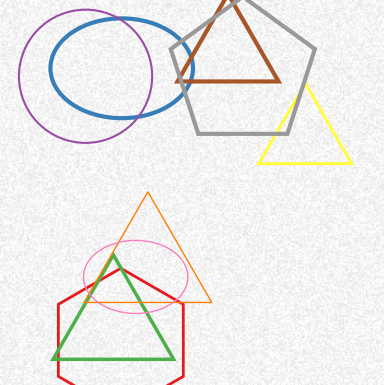[{"shape": "hexagon", "thickness": 2, "radius": 0.94, "center": [0.314, 0.116]}, {"shape": "oval", "thickness": 3, "radius": 0.93, "center": [0.316, 0.823]}, {"shape": "triangle", "thickness": 2.5, "radius": 0.9, "center": [0.294, 0.157]}, {"shape": "circle", "thickness": 1.5, "radius": 0.87, "center": [0.222, 0.802]}, {"shape": "triangle", "thickness": 1, "radius": 0.96, "center": [0.384, 0.31]}, {"shape": "triangle", "thickness": 2, "radius": 0.7, "center": [0.793, 0.644]}, {"shape": "triangle", "thickness": 3, "radius": 0.76, "center": [0.592, 0.864]}, {"shape": "oval", "thickness": 1, "radius": 0.68, "center": [0.352, 0.281]}, {"shape": "pentagon", "thickness": 3, "radius": 0.98, "center": [0.631, 0.812]}]